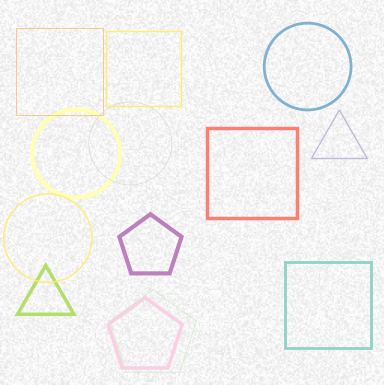[{"shape": "square", "thickness": 2, "radius": 0.56, "center": [0.852, 0.207]}, {"shape": "circle", "thickness": 3, "radius": 0.57, "center": [0.198, 0.601]}, {"shape": "triangle", "thickness": 1, "radius": 0.42, "center": [0.881, 0.63]}, {"shape": "square", "thickness": 2.5, "radius": 0.58, "center": [0.654, 0.55]}, {"shape": "circle", "thickness": 2, "radius": 0.56, "center": [0.799, 0.827]}, {"shape": "square", "thickness": 0.5, "radius": 0.57, "center": [0.155, 0.814]}, {"shape": "triangle", "thickness": 2.5, "radius": 0.42, "center": [0.119, 0.226]}, {"shape": "pentagon", "thickness": 2.5, "radius": 0.5, "center": [0.377, 0.126]}, {"shape": "circle", "thickness": 0.5, "radius": 0.54, "center": [0.338, 0.627]}, {"shape": "pentagon", "thickness": 3, "radius": 0.42, "center": [0.391, 0.359]}, {"shape": "pentagon", "thickness": 0.5, "radius": 0.59, "center": [0.398, 0.129]}, {"shape": "circle", "thickness": 1, "radius": 0.57, "center": [0.124, 0.382]}, {"shape": "square", "thickness": 1, "radius": 0.48, "center": [0.373, 0.822]}]